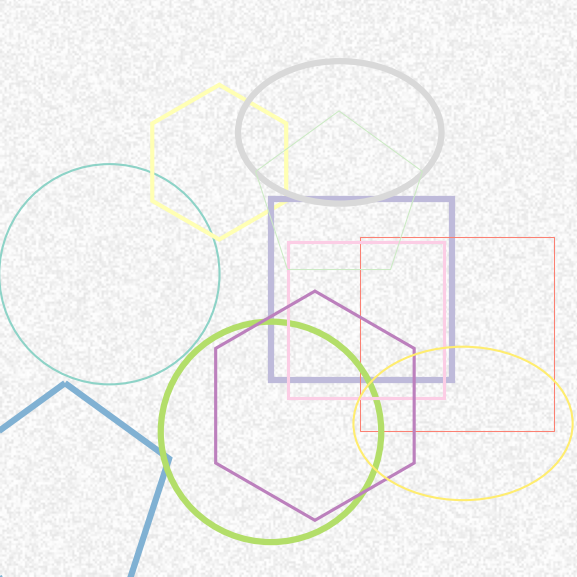[{"shape": "circle", "thickness": 1, "radius": 0.95, "center": [0.189, 0.524]}, {"shape": "hexagon", "thickness": 2, "radius": 0.67, "center": [0.38, 0.718]}, {"shape": "square", "thickness": 3, "radius": 0.79, "center": [0.626, 0.498]}, {"shape": "square", "thickness": 0.5, "radius": 0.84, "center": [0.791, 0.421]}, {"shape": "pentagon", "thickness": 3, "radius": 0.95, "center": [0.112, 0.146]}, {"shape": "circle", "thickness": 3, "radius": 0.95, "center": [0.469, 0.251]}, {"shape": "square", "thickness": 1.5, "radius": 0.68, "center": [0.634, 0.445]}, {"shape": "oval", "thickness": 3, "radius": 0.88, "center": [0.588, 0.77]}, {"shape": "hexagon", "thickness": 1.5, "radius": 0.99, "center": [0.545, 0.297]}, {"shape": "pentagon", "thickness": 0.5, "radius": 0.76, "center": [0.587, 0.655]}, {"shape": "oval", "thickness": 1, "radius": 0.95, "center": [0.802, 0.266]}]